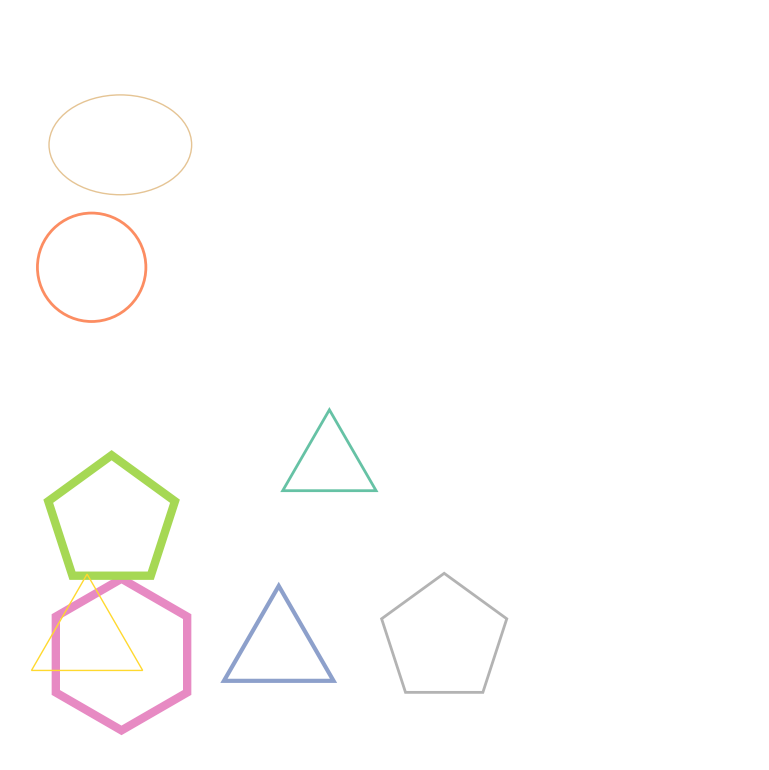[{"shape": "triangle", "thickness": 1, "radius": 0.35, "center": [0.428, 0.398]}, {"shape": "circle", "thickness": 1, "radius": 0.35, "center": [0.119, 0.653]}, {"shape": "triangle", "thickness": 1.5, "radius": 0.41, "center": [0.362, 0.157]}, {"shape": "hexagon", "thickness": 3, "radius": 0.49, "center": [0.158, 0.15]}, {"shape": "pentagon", "thickness": 3, "radius": 0.43, "center": [0.145, 0.322]}, {"shape": "triangle", "thickness": 0.5, "radius": 0.42, "center": [0.113, 0.171]}, {"shape": "oval", "thickness": 0.5, "radius": 0.46, "center": [0.156, 0.812]}, {"shape": "pentagon", "thickness": 1, "radius": 0.43, "center": [0.577, 0.17]}]